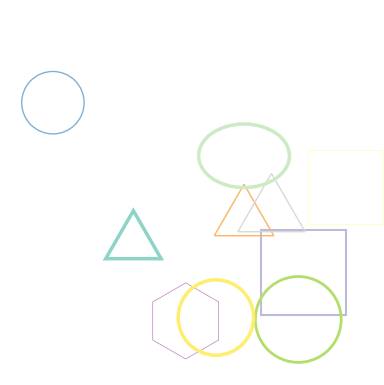[{"shape": "triangle", "thickness": 2.5, "radius": 0.42, "center": [0.346, 0.37]}, {"shape": "square", "thickness": 0.5, "radius": 0.48, "center": [0.897, 0.514]}, {"shape": "square", "thickness": 1.5, "radius": 0.55, "center": [0.789, 0.292]}, {"shape": "circle", "thickness": 1, "radius": 0.41, "center": [0.137, 0.733]}, {"shape": "triangle", "thickness": 1, "radius": 0.45, "center": [0.634, 0.432]}, {"shape": "circle", "thickness": 2, "radius": 0.56, "center": [0.775, 0.17]}, {"shape": "triangle", "thickness": 1, "radius": 0.5, "center": [0.705, 0.449]}, {"shape": "hexagon", "thickness": 0.5, "radius": 0.49, "center": [0.482, 0.166]}, {"shape": "oval", "thickness": 2.5, "radius": 0.59, "center": [0.634, 0.595]}, {"shape": "circle", "thickness": 2.5, "radius": 0.49, "center": [0.561, 0.175]}]